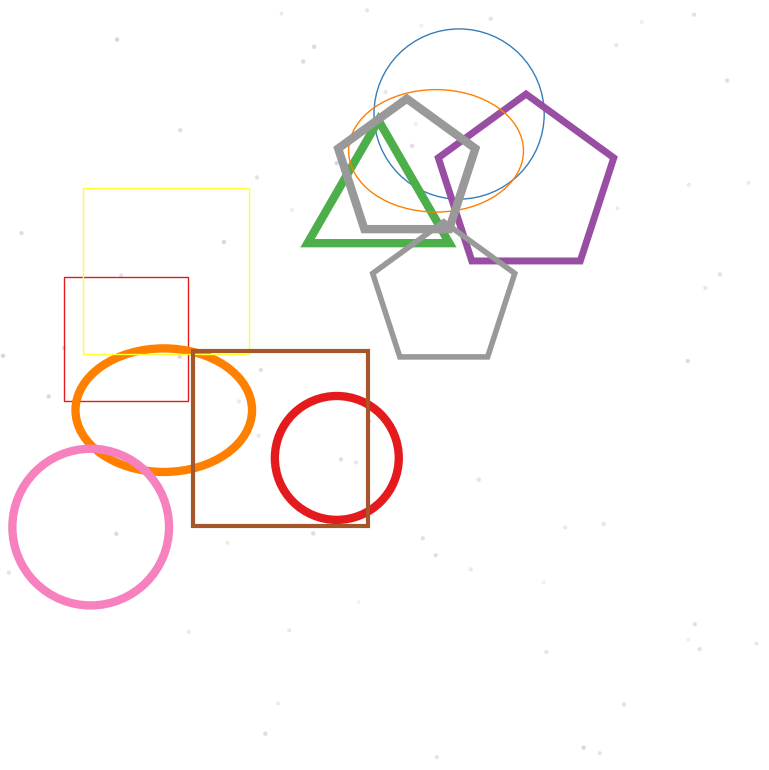[{"shape": "square", "thickness": 0.5, "radius": 0.4, "center": [0.163, 0.56]}, {"shape": "circle", "thickness": 3, "radius": 0.4, "center": [0.437, 0.405]}, {"shape": "circle", "thickness": 0.5, "radius": 0.55, "center": [0.596, 0.852]}, {"shape": "triangle", "thickness": 3, "radius": 0.53, "center": [0.492, 0.737]}, {"shape": "pentagon", "thickness": 2.5, "radius": 0.6, "center": [0.683, 0.758]}, {"shape": "oval", "thickness": 3, "radius": 0.57, "center": [0.213, 0.467]}, {"shape": "oval", "thickness": 0.5, "radius": 0.57, "center": [0.566, 0.804]}, {"shape": "square", "thickness": 0.5, "radius": 0.54, "center": [0.215, 0.648]}, {"shape": "square", "thickness": 1.5, "radius": 0.57, "center": [0.364, 0.43]}, {"shape": "circle", "thickness": 3, "radius": 0.51, "center": [0.118, 0.315]}, {"shape": "pentagon", "thickness": 2, "radius": 0.49, "center": [0.576, 0.615]}, {"shape": "pentagon", "thickness": 3, "radius": 0.47, "center": [0.528, 0.778]}]